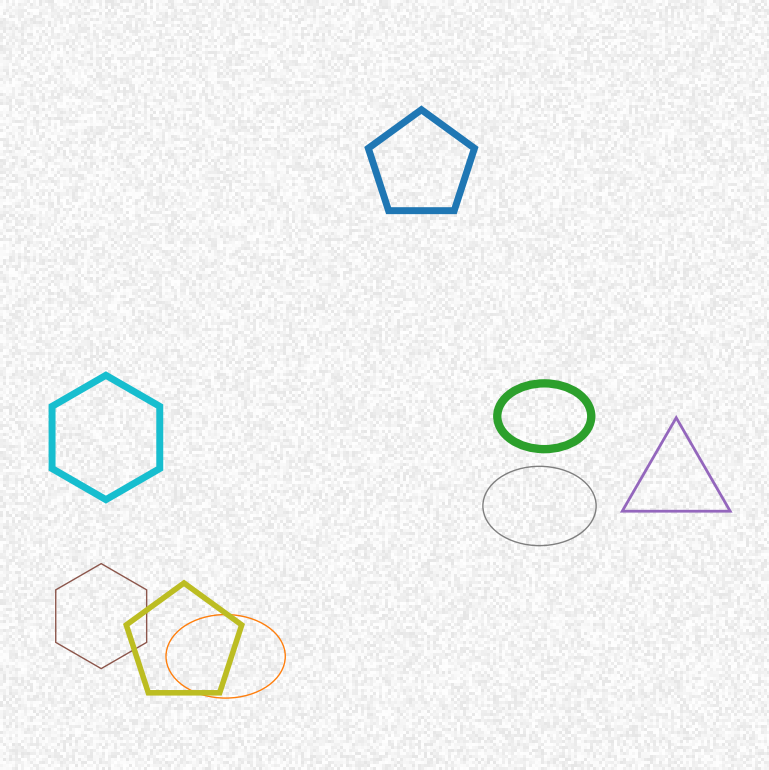[{"shape": "pentagon", "thickness": 2.5, "radius": 0.36, "center": [0.547, 0.785]}, {"shape": "oval", "thickness": 0.5, "radius": 0.39, "center": [0.293, 0.148]}, {"shape": "oval", "thickness": 3, "radius": 0.31, "center": [0.707, 0.459]}, {"shape": "triangle", "thickness": 1, "radius": 0.4, "center": [0.878, 0.377]}, {"shape": "hexagon", "thickness": 0.5, "radius": 0.34, "center": [0.131, 0.2]}, {"shape": "oval", "thickness": 0.5, "radius": 0.37, "center": [0.701, 0.343]}, {"shape": "pentagon", "thickness": 2, "radius": 0.39, "center": [0.239, 0.164]}, {"shape": "hexagon", "thickness": 2.5, "radius": 0.4, "center": [0.138, 0.432]}]